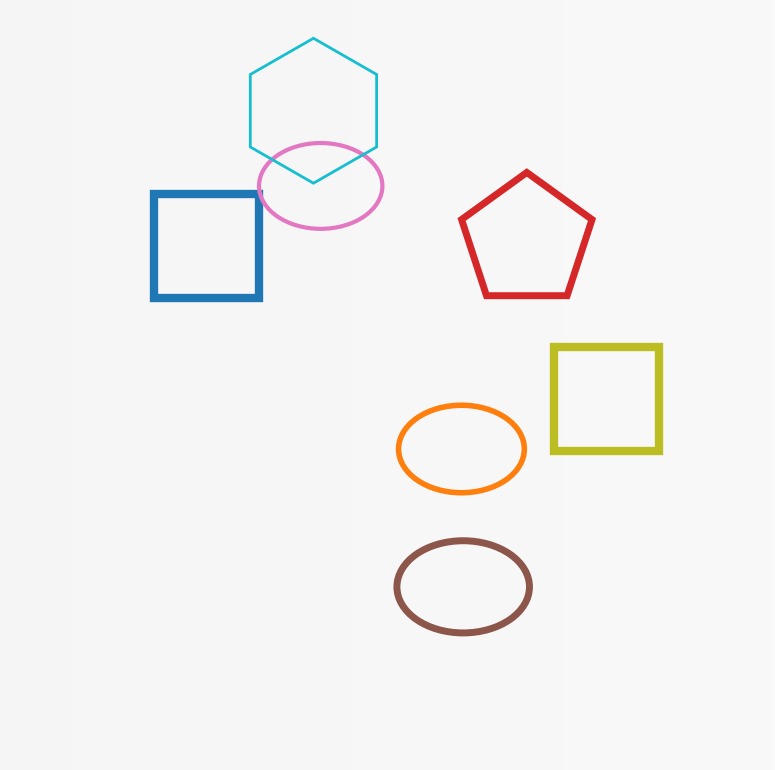[{"shape": "square", "thickness": 3, "radius": 0.34, "center": [0.266, 0.681]}, {"shape": "oval", "thickness": 2, "radius": 0.41, "center": [0.595, 0.417]}, {"shape": "pentagon", "thickness": 2.5, "radius": 0.44, "center": [0.68, 0.688]}, {"shape": "oval", "thickness": 2.5, "radius": 0.43, "center": [0.598, 0.238]}, {"shape": "oval", "thickness": 1.5, "radius": 0.4, "center": [0.414, 0.759]}, {"shape": "square", "thickness": 3, "radius": 0.34, "center": [0.783, 0.482]}, {"shape": "hexagon", "thickness": 1, "radius": 0.47, "center": [0.404, 0.856]}]